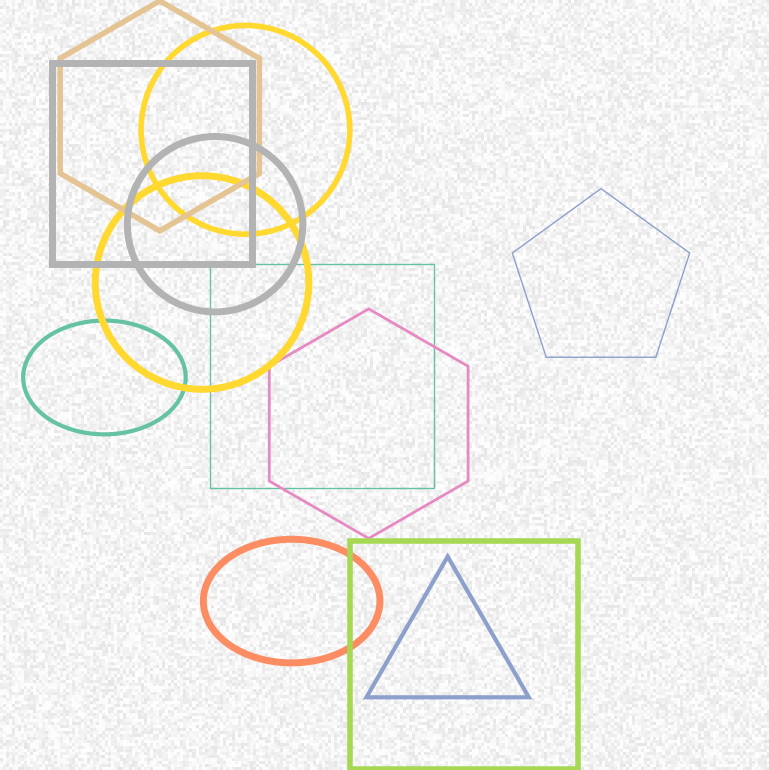[{"shape": "oval", "thickness": 1.5, "radius": 0.53, "center": [0.136, 0.51]}, {"shape": "square", "thickness": 0.5, "radius": 0.73, "center": [0.418, 0.512]}, {"shape": "oval", "thickness": 2.5, "radius": 0.57, "center": [0.379, 0.219]}, {"shape": "triangle", "thickness": 1.5, "radius": 0.61, "center": [0.581, 0.155]}, {"shape": "pentagon", "thickness": 0.5, "radius": 0.61, "center": [0.781, 0.634]}, {"shape": "hexagon", "thickness": 1, "radius": 0.75, "center": [0.479, 0.45]}, {"shape": "square", "thickness": 2, "radius": 0.74, "center": [0.603, 0.149]}, {"shape": "circle", "thickness": 2.5, "radius": 0.69, "center": [0.262, 0.633]}, {"shape": "circle", "thickness": 2, "radius": 0.68, "center": [0.319, 0.831]}, {"shape": "hexagon", "thickness": 2, "radius": 0.75, "center": [0.207, 0.85]}, {"shape": "square", "thickness": 2.5, "radius": 0.65, "center": [0.197, 0.788]}, {"shape": "circle", "thickness": 2.5, "radius": 0.57, "center": [0.279, 0.709]}]